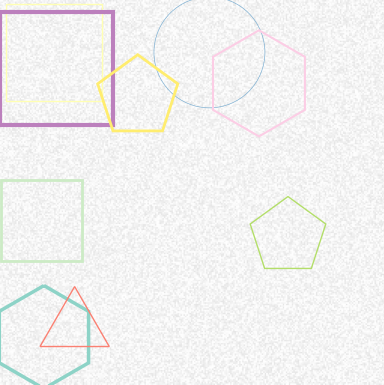[{"shape": "hexagon", "thickness": 2.5, "radius": 0.67, "center": [0.114, 0.124]}, {"shape": "square", "thickness": 1, "radius": 0.63, "center": [0.14, 0.863]}, {"shape": "triangle", "thickness": 1, "radius": 0.52, "center": [0.194, 0.152]}, {"shape": "circle", "thickness": 0.5, "radius": 0.72, "center": [0.544, 0.864]}, {"shape": "pentagon", "thickness": 1, "radius": 0.52, "center": [0.748, 0.386]}, {"shape": "hexagon", "thickness": 1.5, "radius": 0.69, "center": [0.673, 0.784]}, {"shape": "square", "thickness": 3, "radius": 0.73, "center": [0.146, 0.821]}, {"shape": "square", "thickness": 2, "radius": 0.53, "center": [0.108, 0.428]}, {"shape": "pentagon", "thickness": 2, "radius": 0.55, "center": [0.358, 0.748]}]